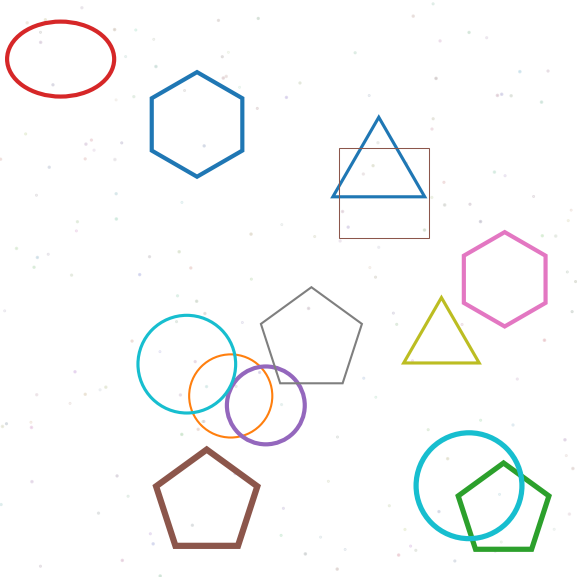[{"shape": "hexagon", "thickness": 2, "radius": 0.45, "center": [0.341, 0.784]}, {"shape": "triangle", "thickness": 1.5, "radius": 0.46, "center": [0.656, 0.704]}, {"shape": "circle", "thickness": 1, "radius": 0.36, "center": [0.4, 0.314]}, {"shape": "pentagon", "thickness": 2.5, "radius": 0.41, "center": [0.872, 0.115]}, {"shape": "oval", "thickness": 2, "radius": 0.46, "center": [0.105, 0.897]}, {"shape": "circle", "thickness": 2, "radius": 0.34, "center": [0.46, 0.297]}, {"shape": "pentagon", "thickness": 3, "radius": 0.46, "center": [0.358, 0.129]}, {"shape": "square", "thickness": 0.5, "radius": 0.39, "center": [0.665, 0.665]}, {"shape": "hexagon", "thickness": 2, "radius": 0.41, "center": [0.874, 0.516]}, {"shape": "pentagon", "thickness": 1, "radius": 0.46, "center": [0.539, 0.41]}, {"shape": "triangle", "thickness": 1.5, "radius": 0.38, "center": [0.764, 0.408]}, {"shape": "circle", "thickness": 1.5, "radius": 0.42, "center": [0.323, 0.369]}, {"shape": "circle", "thickness": 2.5, "radius": 0.46, "center": [0.812, 0.158]}]